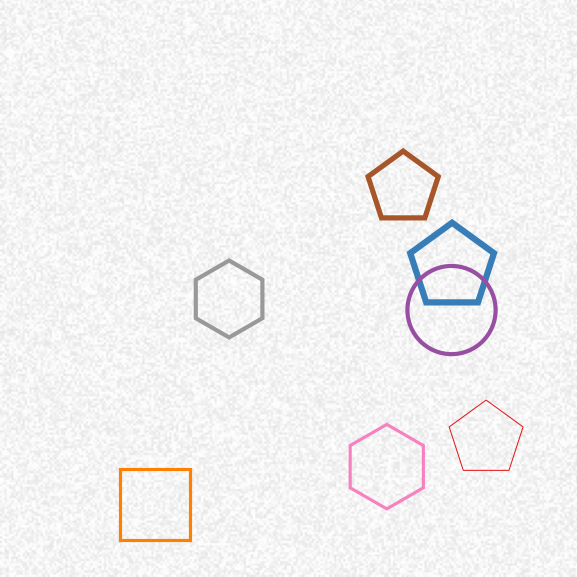[{"shape": "pentagon", "thickness": 0.5, "radius": 0.34, "center": [0.842, 0.239]}, {"shape": "pentagon", "thickness": 3, "radius": 0.38, "center": [0.783, 0.537]}, {"shape": "circle", "thickness": 2, "radius": 0.38, "center": [0.782, 0.462]}, {"shape": "square", "thickness": 1.5, "radius": 0.3, "center": [0.268, 0.126]}, {"shape": "pentagon", "thickness": 2.5, "radius": 0.32, "center": [0.698, 0.674]}, {"shape": "hexagon", "thickness": 1.5, "radius": 0.37, "center": [0.67, 0.191]}, {"shape": "hexagon", "thickness": 2, "radius": 0.33, "center": [0.397, 0.481]}]